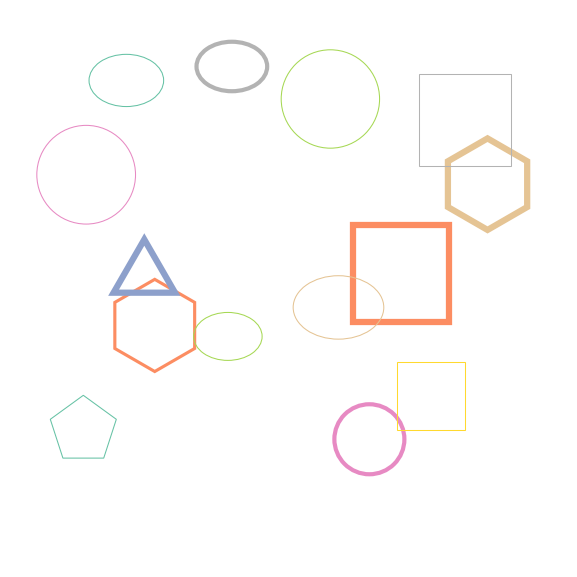[{"shape": "pentagon", "thickness": 0.5, "radius": 0.3, "center": [0.144, 0.254]}, {"shape": "oval", "thickness": 0.5, "radius": 0.32, "center": [0.219, 0.86]}, {"shape": "square", "thickness": 3, "radius": 0.42, "center": [0.694, 0.526]}, {"shape": "hexagon", "thickness": 1.5, "radius": 0.4, "center": [0.268, 0.436]}, {"shape": "triangle", "thickness": 3, "radius": 0.31, "center": [0.25, 0.523]}, {"shape": "circle", "thickness": 2, "radius": 0.3, "center": [0.64, 0.239]}, {"shape": "circle", "thickness": 0.5, "radius": 0.43, "center": [0.149, 0.697]}, {"shape": "oval", "thickness": 0.5, "radius": 0.3, "center": [0.395, 0.417]}, {"shape": "circle", "thickness": 0.5, "radius": 0.43, "center": [0.572, 0.828]}, {"shape": "square", "thickness": 0.5, "radius": 0.3, "center": [0.746, 0.313]}, {"shape": "hexagon", "thickness": 3, "radius": 0.4, "center": [0.844, 0.68]}, {"shape": "oval", "thickness": 0.5, "radius": 0.39, "center": [0.586, 0.467]}, {"shape": "square", "thickness": 0.5, "radius": 0.4, "center": [0.805, 0.792]}, {"shape": "oval", "thickness": 2, "radius": 0.31, "center": [0.401, 0.884]}]